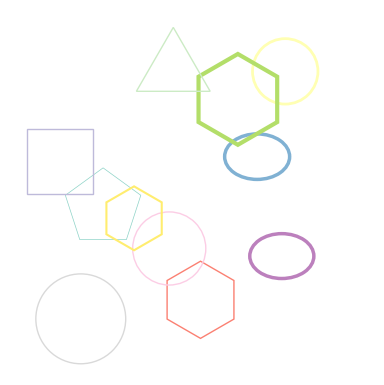[{"shape": "pentagon", "thickness": 0.5, "radius": 0.52, "center": [0.268, 0.461]}, {"shape": "circle", "thickness": 2, "radius": 0.42, "center": [0.741, 0.815]}, {"shape": "square", "thickness": 1, "radius": 0.43, "center": [0.155, 0.581]}, {"shape": "hexagon", "thickness": 1, "radius": 0.5, "center": [0.521, 0.221]}, {"shape": "oval", "thickness": 2.5, "radius": 0.42, "center": [0.668, 0.593]}, {"shape": "hexagon", "thickness": 3, "radius": 0.59, "center": [0.618, 0.742]}, {"shape": "circle", "thickness": 1, "radius": 0.47, "center": [0.44, 0.355]}, {"shape": "circle", "thickness": 1, "radius": 0.58, "center": [0.21, 0.172]}, {"shape": "oval", "thickness": 2.5, "radius": 0.42, "center": [0.732, 0.335]}, {"shape": "triangle", "thickness": 1, "radius": 0.55, "center": [0.45, 0.818]}, {"shape": "hexagon", "thickness": 1.5, "radius": 0.41, "center": [0.348, 0.433]}]